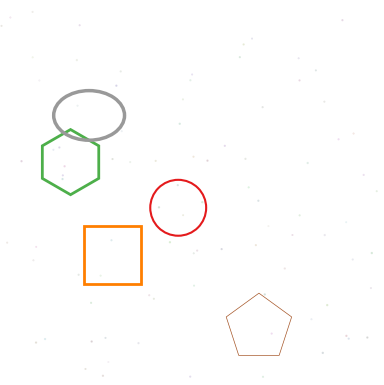[{"shape": "circle", "thickness": 1.5, "radius": 0.36, "center": [0.463, 0.46]}, {"shape": "hexagon", "thickness": 2, "radius": 0.42, "center": [0.183, 0.579]}, {"shape": "square", "thickness": 2, "radius": 0.37, "center": [0.292, 0.337]}, {"shape": "pentagon", "thickness": 0.5, "radius": 0.45, "center": [0.673, 0.149]}, {"shape": "oval", "thickness": 2.5, "radius": 0.46, "center": [0.231, 0.7]}]